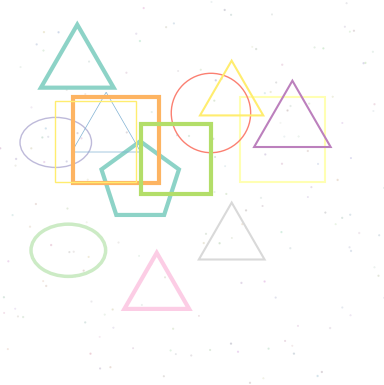[{"shape": "triangle", "thickness": 3, "radius": 0.55, "center": [0.201, 0.827]}, {"shape": "pentagon", "thickness": 3, "radius": 0.53, "center": [0.364, 0.527]}, {"shape": "square", "thickness": 1.5, "radius": 0.55, "center": [0.734, 0.637]}, {"shape": "oval", "thickness": 1, "radius": 0.46, "center": [0.145, 0.63]}, {"shape": "circle", "thickness": 1, "radius": 0.52, "center": [0.548, 0.707]}, {"shape": "triangle", "thickness": 0.5, "radius": 0.52, "center": [0.276, 0.657]}, {"shape": "square", "thickness": 3, "radius": 0.56, "center": [0.301, 0.636]}, {"shape": "square", "thickness": 3, "radius": 0.45, "center": [0.457, 0.587]}, {"shape": "triangle", "thickness": 3, "radius": 0.49, "center": [0.407, 0.246]}, {"shape": "triangle", "thickness": 1.5, "radius": 0.49, "center": [0.602, 0.375]}, {"shape": "triangle", "thickness": 1.5, "radius": 0.57, "center": [0.759, 0.676]}, {"shape": "oval", "thickness": 2.5, "radius": 0.48, "center": [0.177, 0.35]}, {"shape": "triangle", "thickness": 1.5, "radius": 0.47, "center": [0.602, 0.748]}, {"shape": "square", "thickness": 1, "radius": 0.53, "center": [0.249, 0.633]}]